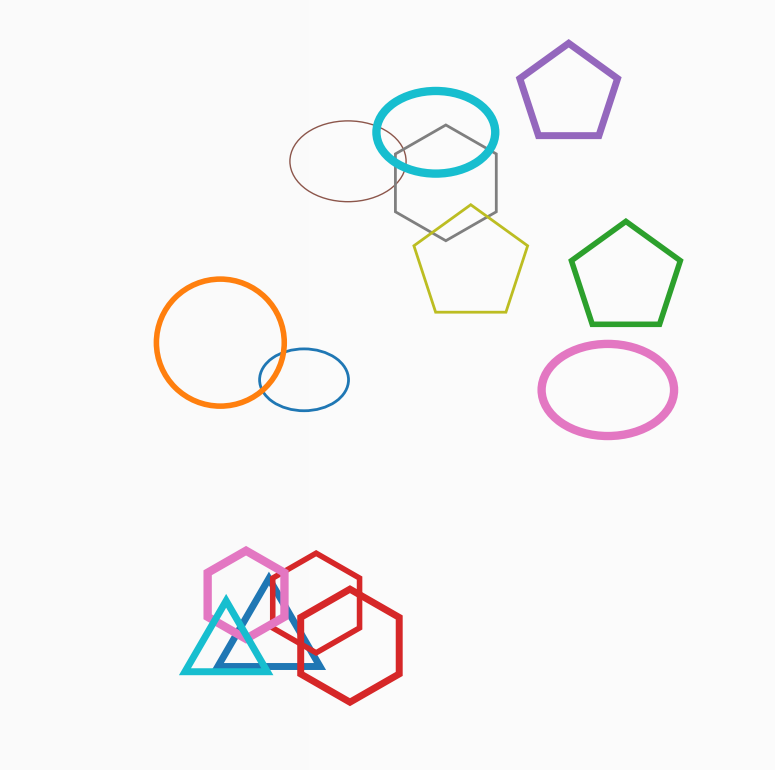[{"shape": "oval", "thickness": 1, "radius": 0.29, "center": [0.392, 0.507]}, {"shape": "triangle", "thickness": 2.5, "radius": 0.38, "center": [0.347, 0.172]}, {"shape": "circle", "thickness": 2, "radius": 0.41, "center": [0.284, 0.555]}, {"shape": "pentagon", "thickness": 2, "radius": 0.37, "center": [0.808, 0.639]}, {"shape": "hexagon", "thickness": 2.5, "radius": 0.37, "center": [0.452, 0.161]}, {"shape": "hexagon", "thickness": 2, "radius": 0.32, "center": [0.408, 0.217]}, {"shape": "pentagon", "thickness": 2.5, "radius": 0.33, "center": [0.734, 0.877]}, {"shape": "oval", "thickness": 0.5, "radius": 0.37, "center": [0.449, 0.791]}, {"shape": "oval", "thickness": 3, "radius": 0.43, "center": [0.784, 0.494]}, {"shape": "hexagon", "thickness": 3, "radius": 0.29, "center": [0.317, 0.228]}, {"shape": "hexagon", "thickness": 1, "radius": 0.38, "center": [0.575, 0.763]}, {"shape": "pentagon", "thickness": 1, "radius": 0.39, "center": [0.607, 0.657]}, {"shape": "triangle", "thickness": 2.5, "radius": 0.31, "center": [0.292, 0.158]}, {"shape": "oval", "thickness": 3, "radius": 0.38, "center": [0.562, 0.828]}]